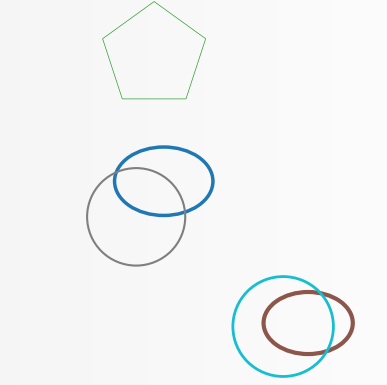[{"shape": "oval", "thickness": 2.5, "radius": 0.63, "center": [0.423, 0.529]}, {"shape": "pentagon", "thickness": 0.5, "radius": 0.7, "center": [0.398, 0.856]}, {"shape": "oval", "thickness": 3, "radius": 0.58, "center": [0.795, 0.161]}, {"shape": "circle", "thickness": 1.5, "radius": 0.63, "center": [0.351, 0.437]}, {"shape": "circle", "thickness": 2, "radius": 0.65, "center": [0.731, 0.152]}]